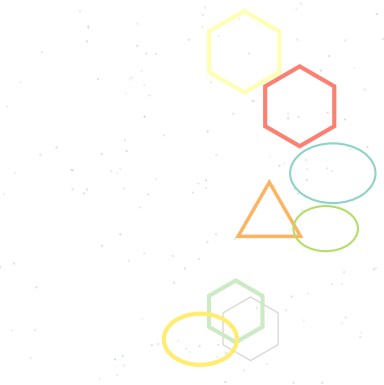[{"shape": "oval", "thickness": 1.5, "radius": 0.55, "center": [0.864, 0.55]}, {"shape": "hexagon", "thickness": 3, "radius": 0.53, "center": [0.634, 0.865]}, {"shape": "hexagon", "thickness": 3, "radius": 0.52, "center": [0.779, 0.724]}, {"shape": "triangle", "thickness": 2.5, "radius": 0.47, "center": [0.7, 0.433]}, {"shape": "oval", "thickness": 1.5, "radius": 0.42, "center": [0.846, 0.406]}, {"shape": "hexagon", "thickness": 1, "radius": 0.41, "center": [0.651, 0.146]}, {"shape": "hexagon", "thickness": 3, "radius": 0.4, "center": [0.612, 0.191]}, {"shape": "oval", "thickness": 3, "radius": 0.48, "center": [0.52, 0.119]}]